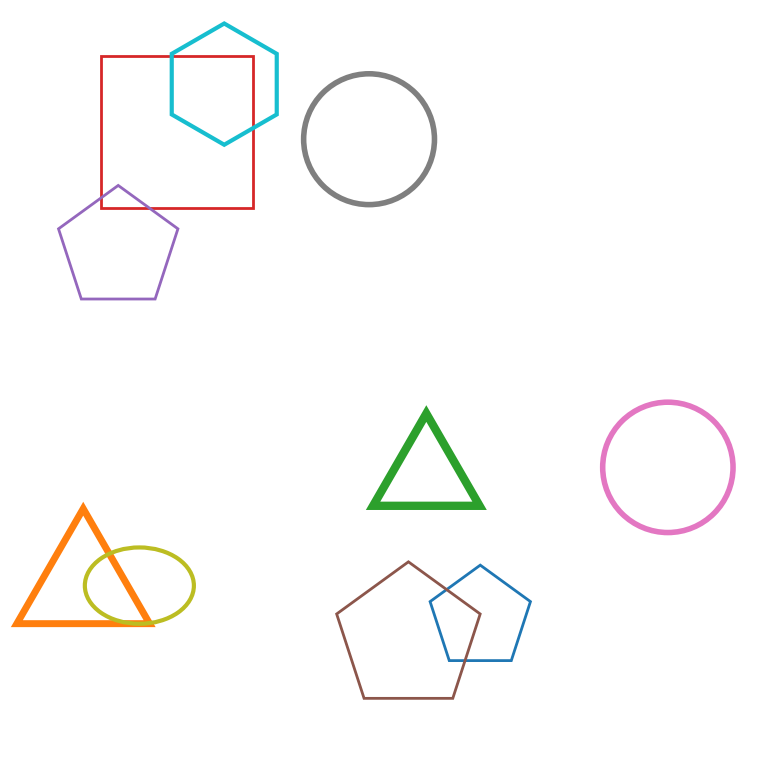[{"shape": "pentagon", "thickness": 1, "radius": 0.34, "center": [0.624, 0.198]}, {"shape": "triangle", "thickness": 2.5, "radius": 0.5, "center": [0.108, 0.24]}, {"shape": "triangle", "thickness": 3, "radius": 0.4, "center": [0.554, 0.383]}, {"shape": "square", "thickness": 1, "radius": 0.49, "center": [0.23, 0.829]}, {"shape": "pentagon", "thickness": 1, "radius": 0.41, "center": [0.154, 0.678]}, {"shape": "pentagon", "thickness": 1, "radius": 0.49, "center": [0.53, 0.172]}, {"shape": "circle", "thickness": 2, "radius": 0.42, "center": [0.867, 0.393]}, {"shape": "circle", "thickness": 2, "radius": 0.42, "center": [0.479, 0.819]}, {"shape": "oval", "thickness": 1.5, "radius": 0.35, "center": [0.181, 0.239]}, {"shape": "hexagon", "thickness": 1.5, "radius": 0.39, "center": [0.291, 0.891]}]